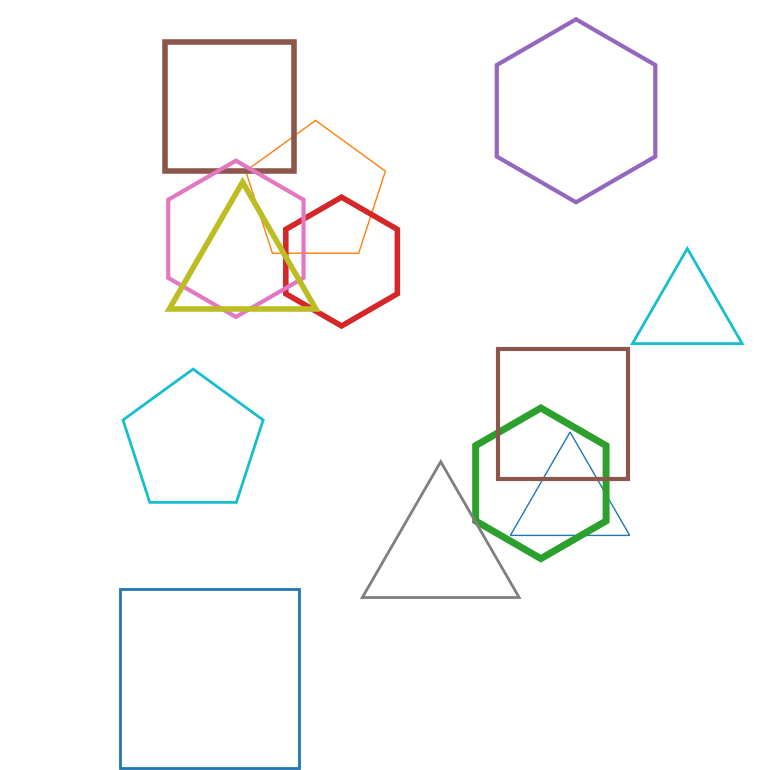[{"shape": "square", "thickness": 1, "radius": 0.58, "center": [0.272, 0.119]}, {"shape": "triangle", "thickness": 0.5, "radius": 0.45, "center": [0.74, 0.349]}, {"shape": "pentagon", "thickness": 0.5, "radius": 0.48, "center": [0.41, 0.748]}, {"shape": "hexagon", "thickness": 2.5, "radius": 0.49, "center": [0.702, 0.372]}, {"shape": "hexagon", "thickness": 2, "radius": 0.42, "center": [0.444, 0.66]}, {"shape": "hexagon", "thickness": 1.5, "radius": 0.59, "center": [0.748, 0.856]}, {"shape": "square", "thickness": 2, "radius": 0.42, "center": [0.298, 0.862]}, {"shape": "square", "thickness": 1.5, "radius": 0.42, "center": [0.731, 0.462]}, {"shape": "hexagon", "thickness": 1.5, "radius": 0.51, "center": [0.306, 0.69]}, {"shape": "triangle", "thickness": 1, "radius": 0.59, "center": [0.572, 0.283]}, {"shape": "triangle", "thickness": 2, "radius": 0.55, "center": [0.315, 0.654]}, {"shape": "pentagon", "thickness": 1, "radius": 0.48, "center": [0.251, 0.425]}, {"shape": "triangle", "thickness": 1, "radius": 0.41, "center": [0.893, 0.595]}]